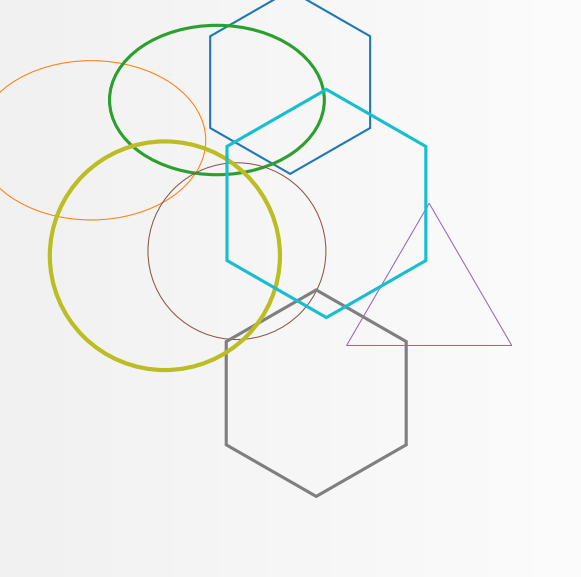[{"shape": "hexagon", "thickness": 1, "radius": 0.79, "center": [0.499, 0.857]}, {"shape": "oval", "thickness": 0.5, "radius": 0.99, "center": [0.157, 0.756]}, {"shape": "oval", "thickness": 1.5, "radius": 0.92, "center": [0.373, 0.826]}, {"shape": "triangle", "thickness": 0.5, "radius": 0.82, "center": [0.738, 0.483]}, {"shape": "circle", "thickness": 0.5, "radius": 0.77, "center": [0.408, 0.564]}, {"shape": "hexagon", "thickness": 1.5, "radius": 0.89, "center": [0.544, 0.318]}, {"shape": "circle", "thickness": 2, "radius": 0.99, "center": [0.284, 0.556]}, {"shape": "hexagon", "thickness": 1.5, "radius": 0.99, "center": [0.562, 0.647]}]